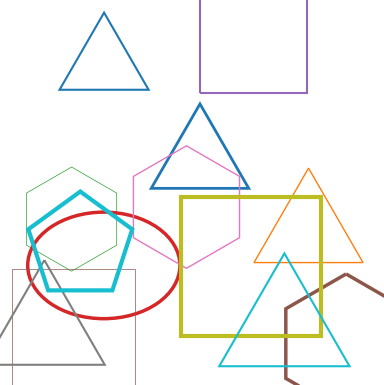[{"shape": "triangle", "thickness": 2, "radius": 0.73, "center": [0.519, 0.584]}, {"shape": "triangle", "thickness": 1.5, "radius": 0.67, "center": [0.27, 0.834]}, {"shape": "triangle", "thickness": 1, "radius": 0.82, "center": [0.801, 0.4]}, {"shape": "hexagon", "thickness": 0.5, "radius": 0.68, "center": [0.186, 0.431]}, {"shape": "oval", "thickness": 2.5, "radius": 0.99, "center": [0.27, 0.311]}, {"shape": "square", "thickness": 1.5, "radius": 0.7, "center": [0.658, 0.898]}, {"shape": "square", "thickness": 0.5, "radius": 0.8, "center": [0.191, 0.142]}, {"shape": "hexagon", "thickness": 2.5, "radius": 0.9, "center": [0.899, 0.108]}, {"shape": "hexagon", "thickness": 1, "radius": 0.8, "center": [0.484, 0.462]}, {"shape": "triangle", "thickness": 1.5, "radius": 0.91, "center": [0.115, 0.143]}, {"shape": "square", "thickness": 3, "radius": 0.9, "center": [0.652, 0.309]}, {"shape": "pentagon", "thickness": 3, "radius": 0.71, "center": [0.209, 0.361]}, {"shape": "triangle", "thickness": 1.5, "radius": 0.98, "center": [0.739, 0.146]}]